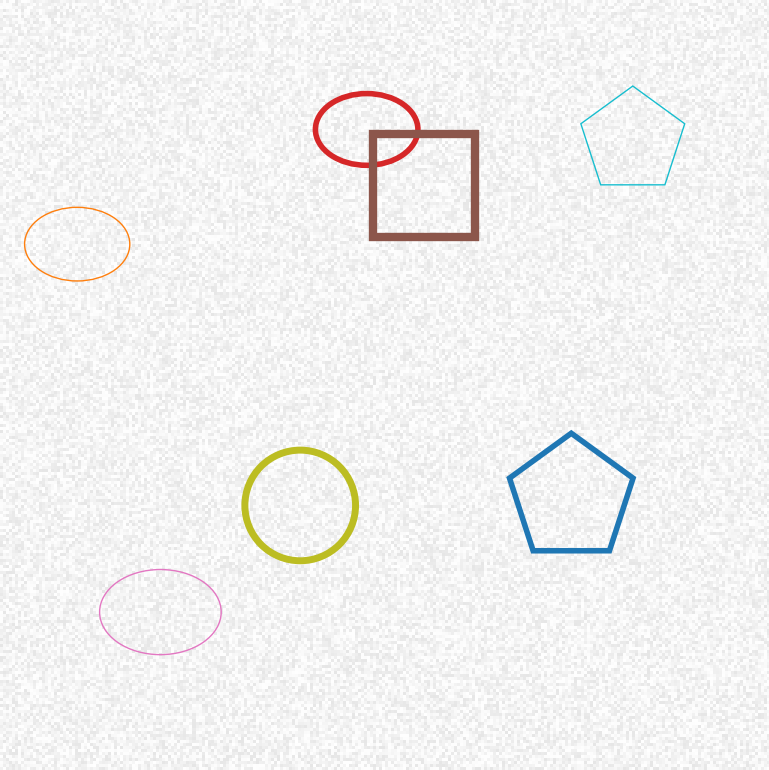[{"shape": "pentagon", "thickness": 2, "radius": 0.42, "center": [0.742, 0.353]}, {"shape": "oval", "thickness": 0.5, "radius": 0.34, "center": [0.1, 0.683]}, {"shape": "oval", "thickness": 2, "radius": 0.33, "center": [0.476, 0.832]}, {"shape": "square", "thickness": 3, "radius": 0.33, "center": [0.551, 0.759]}, {"shape": "oval", "thickness": 0.5, "radius": 0.39, "center": [0.208, 0.205]}, {"shape": "circle", "thickness": 2.5, "radius": 0.36, "center": [0.39, 0.344]}, {"shape": "pentagon", "thickness": 0.5, "radius": 0.35, "center": [0.822, 0.817]}]